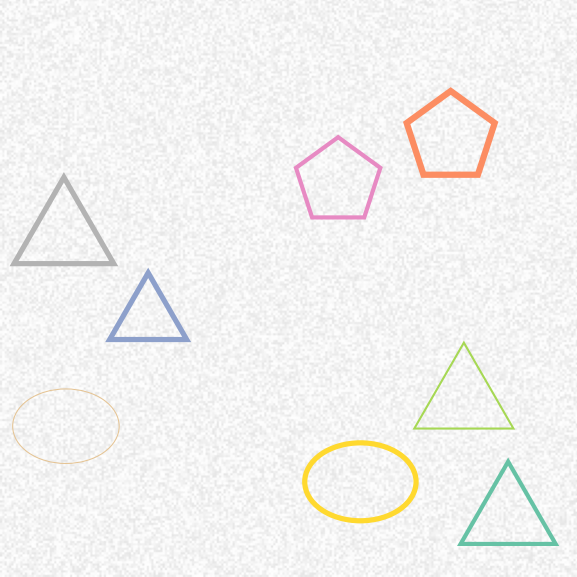[{"shape": "triangle", "thickness": 2, "radius": 0.47, "center": [0.88, 0.105]}, {"shape": "pentagon", "thickness": 3, "radius": 0.4, "center": [0.78, 0.761]}, {"shape": "triangle", "thickness": 2.5, "radius": 0.38, "center": [0.257, 0.45]}, {"shape": "pentagon", "thickness": 2, "radius": 0.38, "center": [0.586, 0.685]}, {"shape": "triangle", "thickness": 1, "radius": 0.5, "center": [0.803, 0.307]}, {"shape": "oval", "thickness": 2.5, "radius": 0.48, "center": [0.624, 0.165]}, {"shape": "oval", "thickness": 0.5, "radius": 0.46, "center": [0.114, 0.261]}, {"shape": "triangle", "thickness": 2.5, "radius": 0.5, "center": [0.111, 0.592]}]